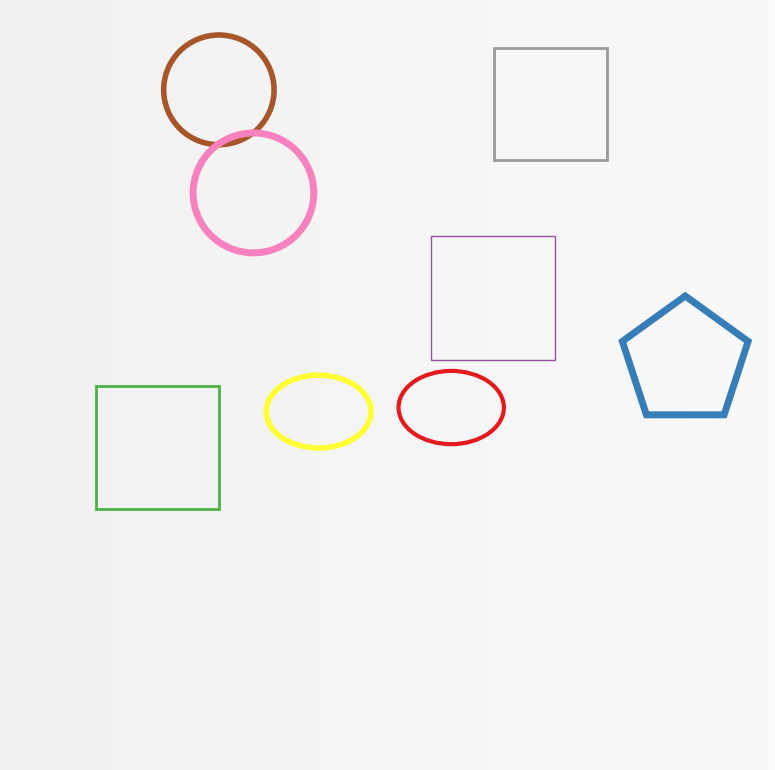[{"shape": "oval", "thickness": 1.5, "radius": 0.34, "center": [0.582, 0.471]}, {"shape": "pentagon", "thickness": 2.5, "radius": 0.43, "center": [0.884, 0.53]}, {"shape": "square", "thickness": 1, "radius": 0.4, "center": [0.203, 0.419]}, {"shape": "square", "thickness": 0.5, "radius": 0.4, "center": [0.636, 0.613]}, {"shape": "oval", "thickness": 2, "radius": 0.34, "center": [0.411, 0.465]}, {"shape": "circle", "thickness": 2, "radius": 0.36, "center": [0.282, 0.883]}, {"shape": "circle", "thickness": 2.5, "radius": 0.39, "center": [0.327, 0.749]}, {"shape": "square", "thickness": 1, "radius": 0.36, "center": [0.71, 0.865]}]